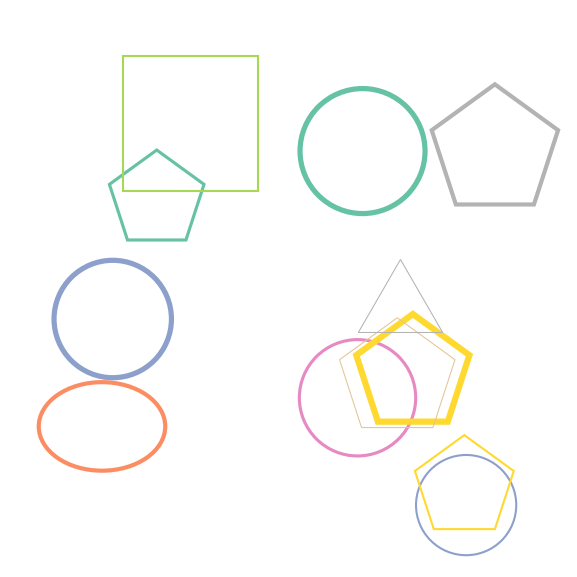[{"shape": "pentagon", "thickness": 1.5, "radius": 0.43, "center": [0.271, 0.653]}, {"shape": "circle", "thickness": 2.5, "radius": 0.54, "center": [0.628, 0.738]}, {"shape": "oval", "thickness": 2, "radius": 0.55, "center": [0.177, 0.261]}, {"shape": "circle", "thickness": 1, "radius": 0.43, "center": [0.807, 0.125]}, {"shape": "circle", "thickness": 2.5, "radius": 0.51, "center": [0.195, 0.447]}, {"shape": "circle", "thickness": 1.5, "radius": 0.5, "center": [0.619, 0.31]}, {"shape": "square", "thickness": 1, "radius": 0.59, "center": [0.329, 0.785]}, {"shape": "pentagon", "thickness": 3, "radius": 0.51, "center": [0.715, 0.352]}, {"shape": "pentagon", "thickness": 1, "radius": 0.45, "center": [0.804, 0.156]}, {"shape": "pentagon", "thickness": 0.5, "radius": 0.53, "center": [0.688, 0.344]}, {"shape": "pentagon", "thickness": 2, "radius": 0.58, "center": [0.857, 0.738]}, {"shape": "triangle", "thickness": 0.5, "radius": 0.42, "center": [0.693, 0.466]}]